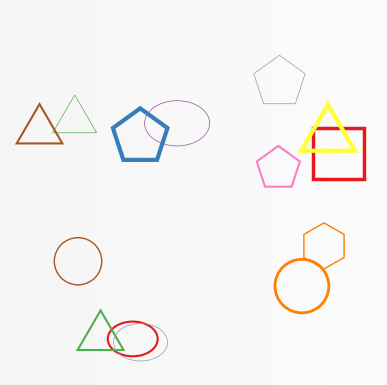[{"shape": "oval", "thickness": 1.5, "radius": 0.32, "center": [0.343, 0.12]}, {"shape": "square", "thickness": 2.5, "radius": 0.33, "center": [0.873, 0.6]}, {"shape": "pentagon", "thickness": 3, "radius": 0.37, "center": [0.362, 0.645]}, {"shape": "triangle", "thickness": 1.5, "radius": 0.34, "center": [0.26, 0.125]}, {"shape": "triangle", "thickness": 0.5, "radius": 0.33, "center": [0.193, 0.688]}, {"shape": "oval", "thickness": 0.5, "radius": 0.42, "center": [0.457, 0.68]}, {"shape": "hexagon", "thickness": 1, "radius": 0.3, "center": [0.836, 0.361]}, {"shape": "circle", "thickness": 2, "radius": 0.35, "center": [0.779, 0.257]}, {"shape": "triangle", "thickness": 3, "radius": 0.4, "center": [0.847, 0.648]}, {"shape": "triangle", "thickness": 1.5, "radius": 0.34, "center": [0.102, 0.661]}, {"shape": "circle", "thickness": 1, "radius": 0.31, "center": [0.201, 0.321]}, {"shape": "pentagon", "thickness": 1.5, "radius": 0.29, "center": [0.718, 0.562]}, {"shape": "pentagon", "thickness": 0.5, "radius": 0.35, "center": [0.721, 0.787]}, {"shape": "oval", "thickness": 0.5, "radius": 0.35, "center": [0.363, 0.111]}]